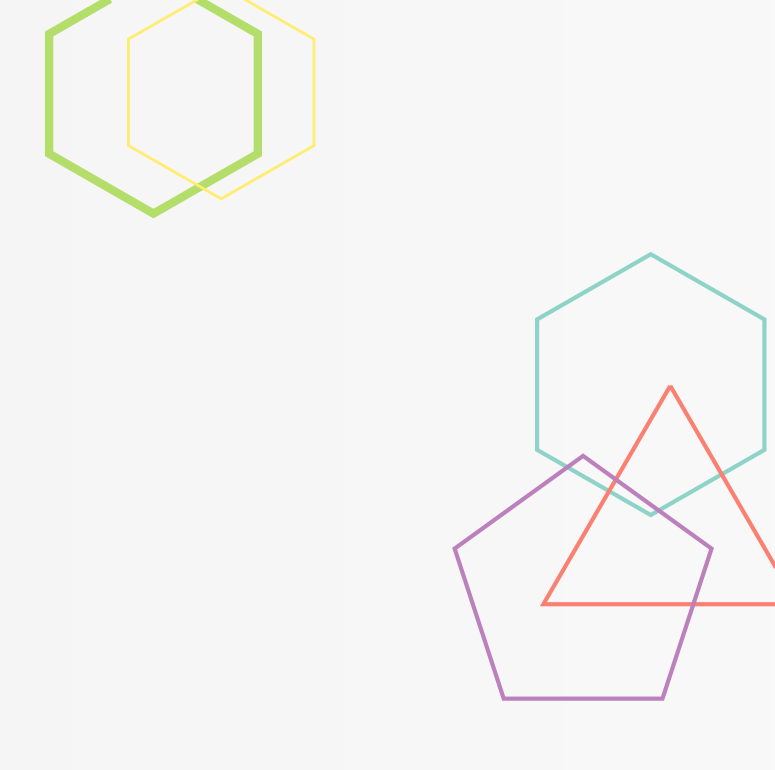[{"shape": "hexagon", "thickness": 1.5, "radius": 0.85, "center": [0.84, 0.5]}, {"shape": "triangle", "thickness": 1.5, "radius": 0.95, "center": [0.865, 0.31]}, {"shape": "hexagon", "thickness": 3, "radius": 0.78, "center": [0.198, 0.878]}, {"shape": "pentagon", "thickness": 1.5, "radius": 0.87, "center": [0.752, 0.234]}, {"shape": "hexagon", "thickness": 1, "radius": 0.69, "center": [0.285, 0.88]}]